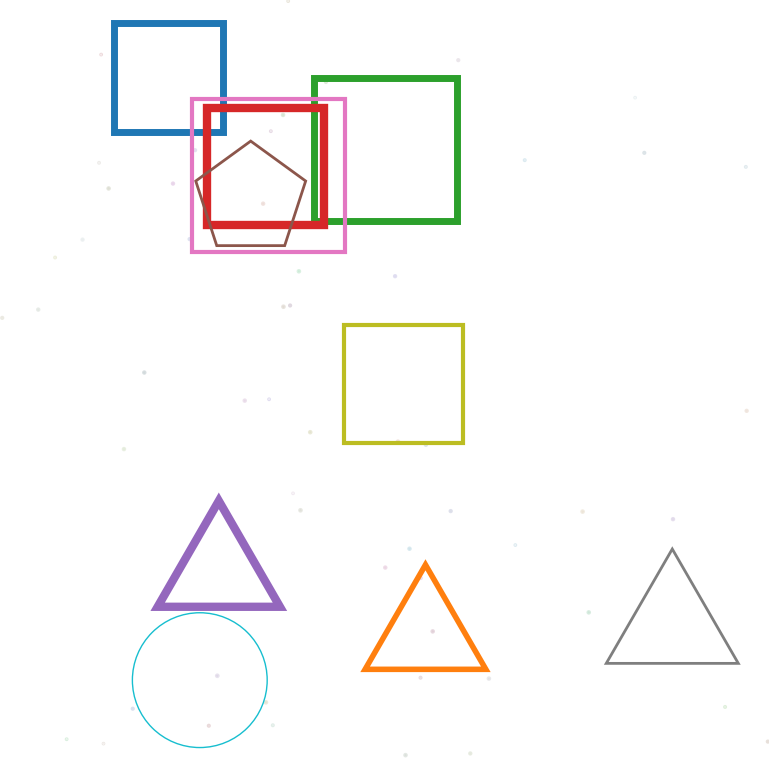[{"shape": "square", "thickness": 2.5, "radius": 0.35, "center": [0.219, 0.899]}, {"shape": "triangle", "thickness": 2, "radius": 0.45, "center": [0.553, 0.176]}, {"shape": "square", "thickness": 2.5, "radius": 0.46, "center": [0.501, 0.806]}, {"shape": "square", "thickness": 3, "radius": 0.38, "center": [0.345, 0.783]}, {"shape": "triangle", "thickness": 3, "radius": 0.46, "center": [0.284, 0.258]}, {"shape": "pentagon", "thickness": 1, "radius": 0.38, "center": [0.326, 0.742]}, {"shape": "square", "thickness": 1.5, "radius": 0.5, "center": [0.348, 0.772]}, {"shape": "triangle", "thickness": 1, "radius": 0.5, "center": [0.873, 0.188]}, {"shape": "square", "thickness": 1.5, "radius": 0.39, "center": [0.524, 0.501]}, {"shape": "circle", "thickness": 0.5, "radius": 0.44, "center": [0.259, 0.117]}]